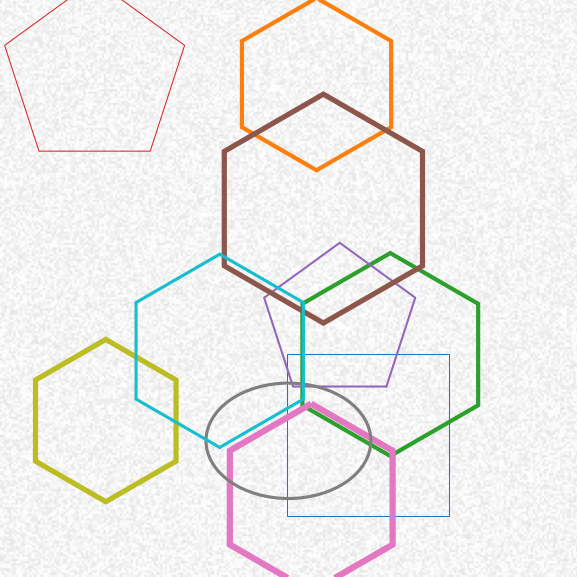[{"shape": "square", "thickness": 0.5, "radius": 0.7, "center": [0.637, 0.246]}, {"shape": "hexagon", "thickness": 2, "radius": 0.75, "center": [0.548, 0.854]}, {"shape": "hexagon", "thickness": 2, "radius": 0.88, "center": [0.676, 0.385]}, {"shape": "pentagon", "thickness": 0.5, "radius": 0.82, "center": [0.164, 0.87]}, {"shape": "pentagon", "thickness": 1, "radius": 0.69, "center": [0.588, 0.441]}, {"shape": "hexagon", "thickness": 2.5, "radius": 0.99, "center": [0.56, 0.638]}, {"shape": "hexagon", "thickness": 3, "radius": 0.81, "center": [0.539, 0.137]}, {"shape": "oval", "thickness": 1.5, "radius": 0.71, "center": [0.499, 0.236]}, {"shape": "hexagon", "thickness": 2.5, "radius": 0.7, "center": [0.183, 0.271]}, {"shape": "hexagon", "thickness": 1.5, "radius": 0.84, "center": [0.38, 0.392]}]